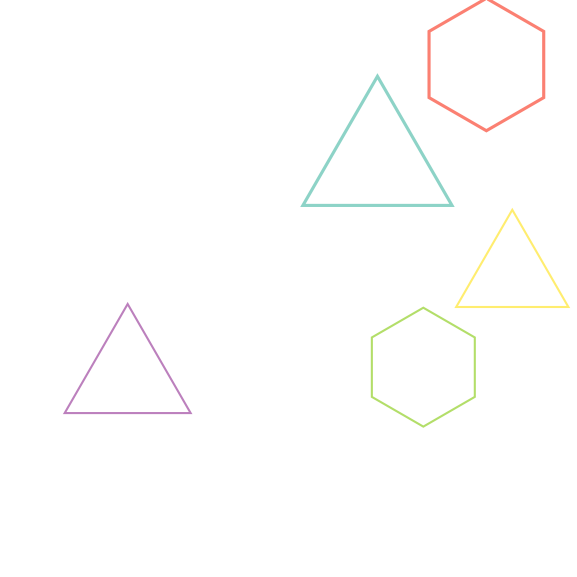[{"shape": "triangle", "thickness": 1.5, "radius": 0.75, "center": [0.654, 0.718]}, {"shape": "hexagon", "thickness": 1.5, "radius": 0.57, "center": [0.842, 0.887]}, {"shape": "hexagon", "thickness": 1, "radius": 0.51, "center": [0.733, 0.363]}, {"shape": "triangle", "thickness": 1, "radius": 0.63, "center": [0.221, 0.347]}, {"shape": "triangle", "thickness": 1, "radius": 0.56, "center": [0.887, 0.524]}]